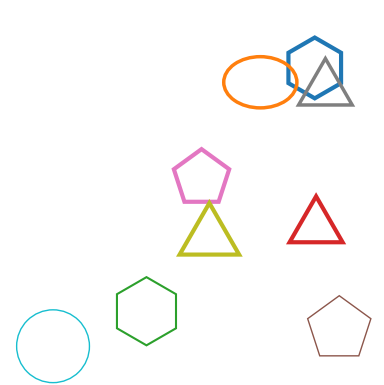[{"shape": "hexagon", "thickness": 3, "radius": 0.39, "center": [0.818, 0.824]}, {"shape": "oval", "thickness": 2.5, "radius": 0.48, "center": [0.676, 0.786]}, {"shape": "hexagon", "thickness": 1.5, "radius": 0.44, "center": [0.38, 0.192]}, {"shape": "triangle", "thickness": 3, "radius": 0.4, "center": [0.821, 0.411]}, {"shape": "pentagon", "thickness": 1, "radius": 0.43, "center": [0.881, 0.146]}, {"shape": "pentagon", "thickness": 3, "radius": 0.38, "center": [0.523, 0.537]}, {"shape": "triangle", "thickness": 2.5, "radius": 0.4, "center": [0.845, 0.768]}, {"shape": "triangle", "thickness": 3, "radius": 0.45, "center": [0.544, 0.383]}, {"shape": "circle", "thickness": 1, "radius": 0.47, "center": [0.138, 0.101]}]